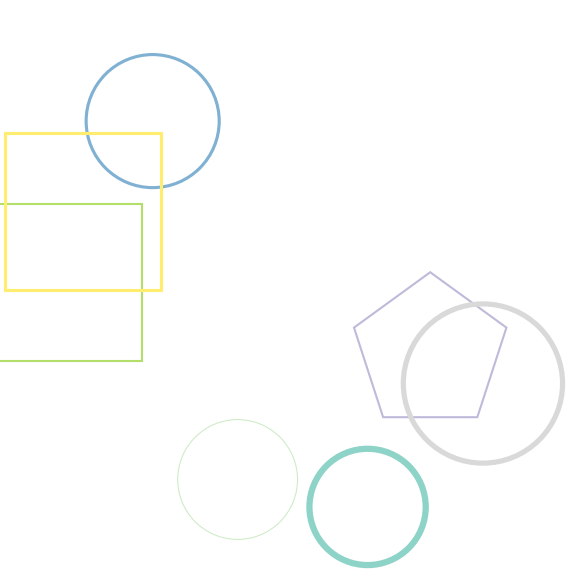[{"shape": "circle", "thickness": 3, "radius": 0.5, "center": [0.636, 0.121]}, {"shape": "pentagon", "thickness": 1, "radius": 0.69, "center": [0.745, 0.389]}, {"shape": "circle", "thickness": 1.5, "radius": 0.58, "center": [0.264, 0.789]}, {"shape": "square", "thickness": 1, "radius": 0.68, "center": [0.11, 0.51]}, {"shape": "circle", "thickness": 2.5, "radius": 0.69, "center": [0.836, 0.335]}, {"shape": "circle", "thickness": 0.5, "radius": 0.52, "center": [0.411, 0.169]}, {"shape": "square", "thickness": 1.5, "radius": 0.68, "center": [0.143, 0.633]}]